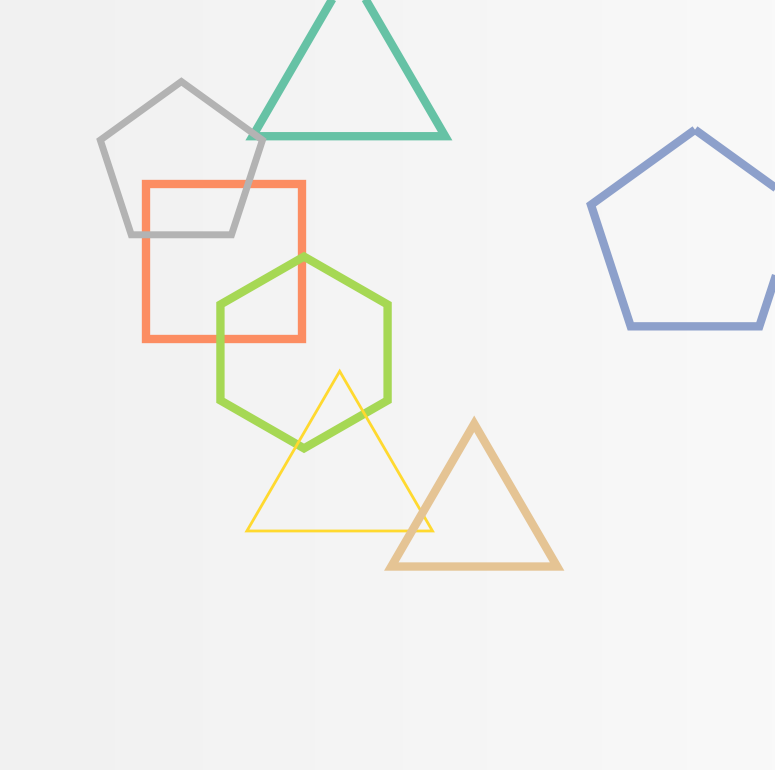[{"shape": "triangle", "thickness": 3, "radius": 0.72, "center": [0.45, 0.895]}, {"shape": "square", "thickness": 3, "radius": 0.5, "center": [0.289, 0.661]}, {"shape": "pentagon", "thickness": 3, "radius": 0.71, "center": [0.897, 0.69]}, {"shape": "hexagon", "thickness": 3, "radius": 0.62, "center": [0.392, 0.542]}, {"shape": "triangle", "thickness": 1, "radius": 0.69, "center": [0.438, 0.38]}, {"shape": "triangle", "thickness": 3, "radius": 0.62, "center": [0.612, 0.326]}, {"shape": "pentagon", "thickness": 2.5, "radius": 0.55, "center": [0.234, 0.784]}]